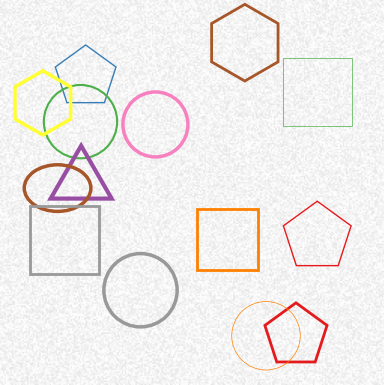[{"shape": "pentagon", "thickness": 2, "radius": 0.42, "center": [0.769, 0.129]}, {"shape": "pentagon", "thickness": 1, "radius": 0.46, "center": [0.824, 0.385]}, {"shape": "pentagon", "thickness": 1, "radius": 0.41, "center": [0.223, 0.8]}, {"shape": "circle", "thickness": 1.5, "radius": 0.48, "center": [0.209, 0.684]}, {"shape": "square", "thickness": 0.5, "radius": 0.44, "center": [0.824, 0.76]}, {"shape": "triangle", "thickness": 3, "radius": 0.46, "center": [0.211, 0.53]}, {"shape": "square", "thickness": 2, "radius": 0.4, "center": [0.591, 0.378]}, {"shape": "circle", "thickness": 0.5, "radius": 0.44, "center": [0.691, 0.128]}, {"shape": "hexagon", "thickness": 2.5, "radius": 0.42, "center": [0.111, 0.733]}, {"shape": "oval", "thickness": 2.5, "radius": 0.43, "center": [0.15, 0.511]}, {"shape": "hexagon", "thickness": 2, "radius": 0.5, "center": [0.636, 0.889]}, {"shape": "circle", "thickness": 2.5, "radius": 0.42, "center": [0.404, 0.677]}, {"shape": "circle", "thickness": 2.5, "radius": 0.48, "center": [0.365, 0.246]}, {"shape": "square", "thickness": 2, "radius": 0.44, "center": [0.167, 0.376]}]